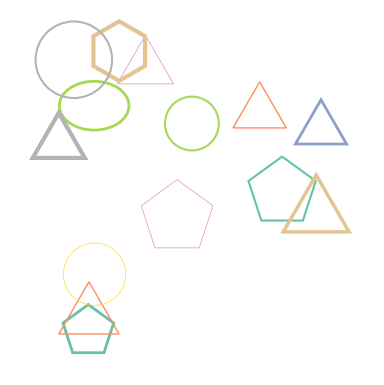[{"shape": "pentagon", "thickness": 1.5, "radius": 0.46, "center": [0.733, 0.501]}, {"shape": "pentagon", "thickness": 2, "radius": 0.35, "center": [0.229, 0.14]}, {"shape": "triangle", "thickness": 1, "radius": 0.45, "center": [0.231, 0.178]}, {"shape": "triangle", "thickness": 1, "radius": 0.4, "center": [0.674, 0.708]}, {"shape": "triangle", "thickness": 2, "radius": 0.38, "center": [0.834, 0.664]}, {"shape": "triangle", "thickness": 0.5, "radius": 0.42, "center": [0.378, 0.824]}, {"shape": "pentagon", "thickness": 0.5, "radius": 0.49, "center": [0.46, 0.435]}, {"shape": "oval", "thickness": 2, "radius": 0.45, "center": [0.245, 0.725]}, {"shape": "circle", "thickness": 1.5, "radius": 0.35, "center": [0.498, 0.679]}, {"shape": "circle", "thickness": 0.5, "radius": 0.4, "center": [0.245, 0.288]}, {"shape": "hexagon", "thickness": 3, "radius": 0.39, "center": [0.31, 0.867]}, {"shape": "triangle", "thickness": 2.5, "radius": 0.49, "center": [0.821, 0.447]}, {"shape": "triangle", "thickness": 3, "radius": 0.39, "center": [0.153, 0.629]}, {"shape": "circle", "thickness": 1.5, "radius": 0.5, "center": [0.192, 0.845]}]